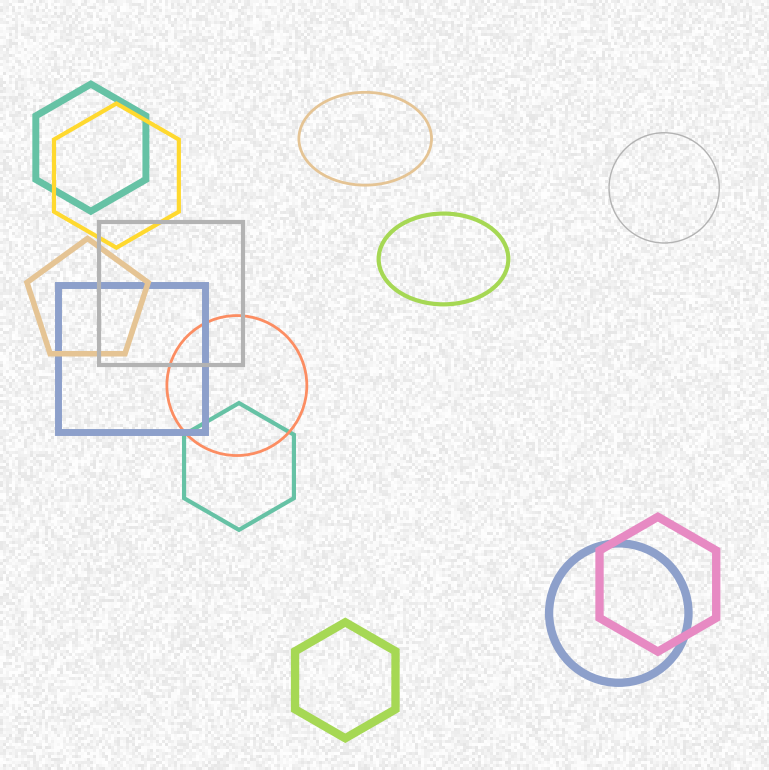[{"shape": "hexagon", "thickness": 1.5, "radius": 0.41, "center": [0.31, 0.394]}, {"shape": "hexagon", "thickness": 2.5, "radius": 0.41, "center": [0.118, 0.808]}, {"shape": "circle", "thickness": 1, "radius": 0.45, "center": [0.308, 0.499]}, {"shape": "circle", "thickness": 3, "radius": 0.45, "center": [0.804, 0.204]}, {"shape": "square", "thickness": 2.5, "radius": 0.48, "center": [0.171, 0.534]}, {"shape": "hexagon", "thickness": 3, "radius": 0.44, "center": [0.854, 0.241]}, {"shape": "hexagon", "thickness": 3, "radius": 0.38, "center": [0.448, 0.117]}, {"shape": "oval", "thickness": 1.5, "radius": 0.42, "center": [0.576, 0.664]}, {"shape": "hexagon", "thickness": 1.5, "radius": 0.47, "center": [0.151, 0.772]}, {"shape": "pentagon", "thickness": 2, "radius": 0.41, "center": [0.114, 0.608]}, {"shape": "oval", "thickness": 1, "radius": 0.43, "center": [0.474, 0.82]}, {"shape": "circle", "thickness": 0.5, "radius": 0.36, "center": [0.863, 0.756]}, {"shape": "square", "thickness": 1.5, "radius": 0.47, "center": [0.222, 0.619]}]